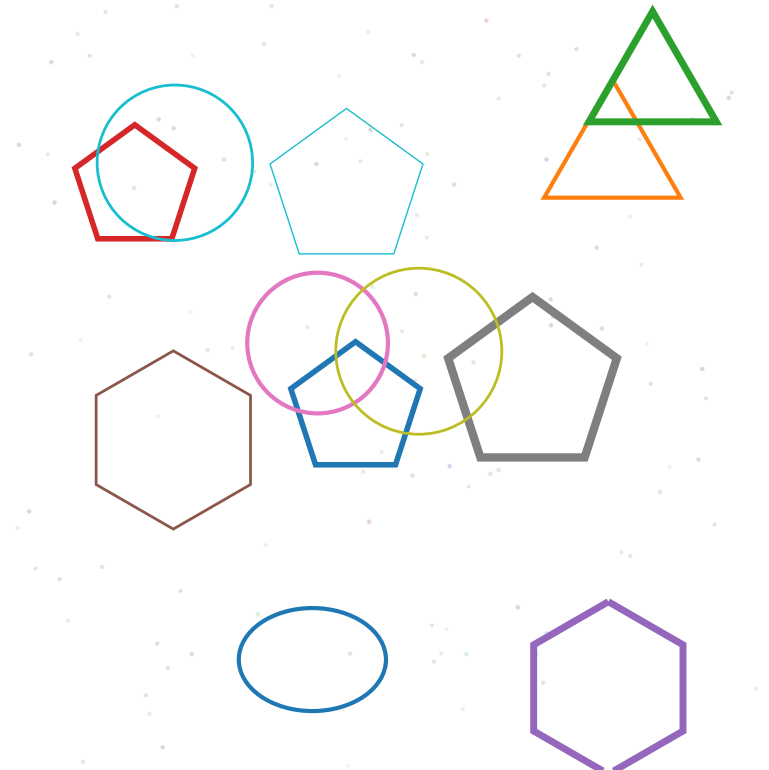[{"shape": "pentagon", "thickness": 2, "radius": 0.44, "center": [0.462, 0.468]}, {"shape": "oval", "thickness": 1.5, "radius": 0.48, "center": [0.406, 0.143]}, {"shape": "triangle", "thickness": 1.5, "radius": 0.51, "center": [0.795, 0.794]}, {"shape": "triangle", "thickness": 2.5, "radius": 0.48, "center": [0.848, 0.89]}, {"shape": "pentagon", "thickness": 2, "radius": 0.41, "center": [0.175, 0.756]}, {"shape": "hexagon", "thickness": 2.5, "radius": 0.56, "center": [0.79, 0.107]}, {"shape": "hexagon", "thickness": 1, "radius": 0.58, "center": [0.225, 0.429]}, {"shape": "circle", "thickness": 1.5, "radius": 0.46, "center": [0.412, 0.554]}, {"shape": "pentagon", "thickness": 3, "radius": 0.58, "center": [0.692, 0.499]}, {"shape": "circle", "thickness": 1, "radius": 0.54, "center": [0.544, 0.544]}, {"shape": "pentagon", "thickness": 0.5, "radius": 0.52, "center": [0.45, 0.755]}, {"shape": "circle", "thickness": 1, "radius": 0.5, "center": [0.227, 0.789]}]